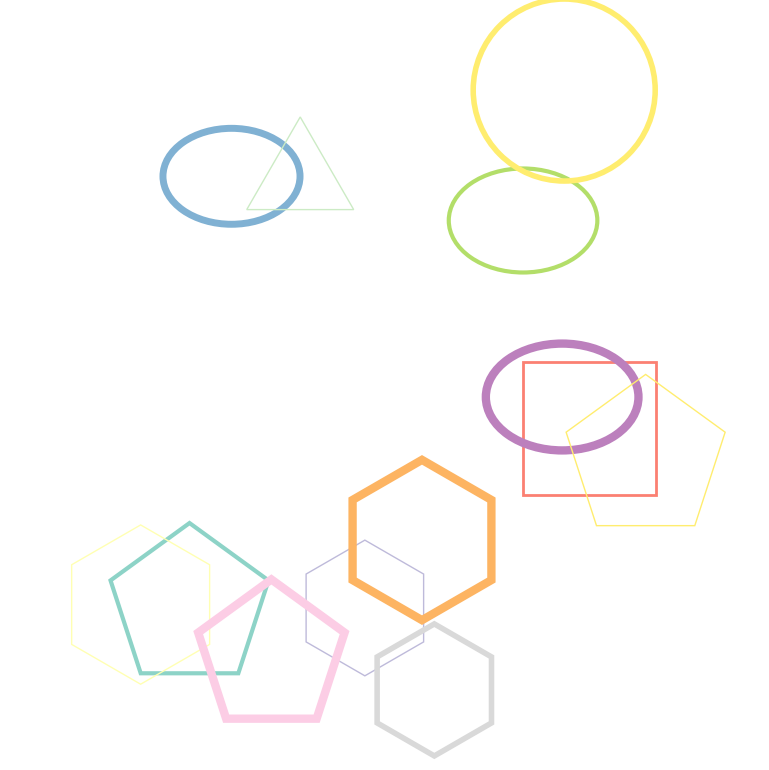[{"shape": "pentagon", "thickness": 1.5, "radius": 0.54, "center": [0.246, 0.213]}, {"shape": "hexagon", "thickness": 0.5, "radius": 0.52, "center": [0.183, 0.215]}, {"shape": "hexagon", "thickness": 0.5, "radius": 0.44, "center": [0.474, 0.21]}, {"shape": "square", "thickness": 1, "radius": 0.43, "center": [0.766, 0.444]}, {"shape": "oval", "thickness": 2.5, "radius": 0.44, "center": [0.301, 0.771]}, {"shape": "hexagon", "thickness": 3, "radius": 0.52, "center": [0.548, 0.299]}, {"shape": "oval", "thickness": 1.5, "radius": 0.48, "center": [0.679, 0.714]}, {"shape": "pentagon", "thickness": 3, "radius": 0.5, "center": [0.352, 0.148]}, {"shape": "hexagon", "thickness": 2, "radius": 0.43, "center": [0.564, 0.104]}, {"shape": "oval", "thickness": 3, "radius": 0.5, "center": [0.73, 0.484]}, {"shape": "triangle", "thickness": 0.5, "radius": 0.4, "center": [0.39, 0.768]}, {"shape": "pentagon", "thickness": 0.5, "radius": 0.54, "center": [0.838, 0.405]}, {"shape": "circle", "thickness": 2, "radius": 0.59, "center": [0.733, 0.883]}]